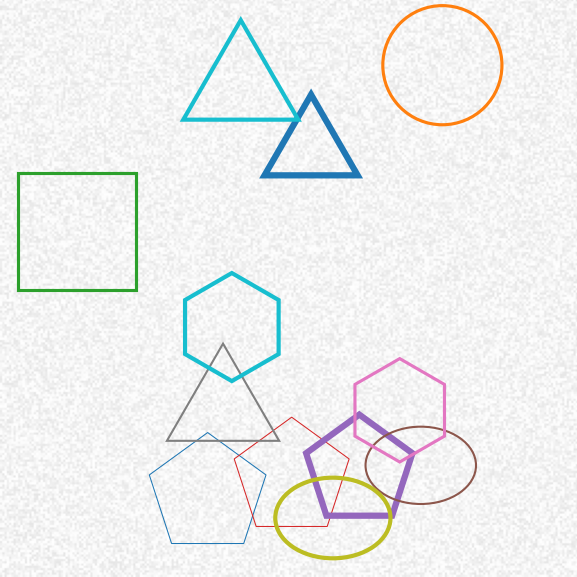[{"shape": "pentagon", "thickness": 0.5, "radius": 0.53, "center": [0.36, 0.144]}, {"shape": "triangle", "thickness": 3, "radius": 0.47, "center": [0.539, 0.742]}, {"shape": "circle", "thickness": 1.5, "radius": 0.52, "center": [0.766, 0.886]}, {"shape": "square", "thickness": 1.5, "radius": 0.51, "center": [0.133, 0.598]}, {"shape": "pentagon", "thickness": 0.5, "radius": 0.52, "center": [0.505, 0.172]}, {"shape": "pentagon", "thickness": 3, "radius": 0.48, "center": [0.622, 0.184]}, {"shape": "oval", "thickness": 1, "radius": 0.48, "center": [0.729, 0.193]}, {"shape": "hexagon", "thickness": 1.5, "radius": 0.45, "center": [0.692, 0.289]}, {"shape": "triangle", "thickness": 1, "radius": 0.56, "center": [0.386, 0.292]}, {"shape": "oval", "thickness": 2, "radius": 0.5, "center": [0.576, 0.102]}, {"shape": "triangle", "thickness": 2, "radius": 0.57, "center": [0.417, 0.849]}, {"shape": "hexagon", "thickness": 2, "radius": 0.47, "center": [0.401, 0.433]}]